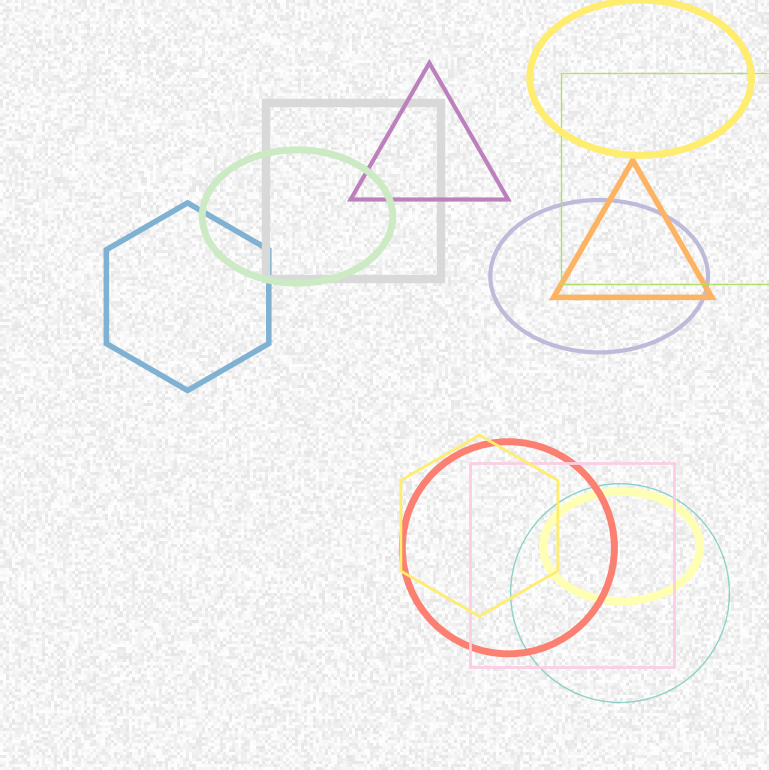[{"shape": "circle", "thickness": 0.5, "radius": 0.71, "center": [0.805, 0.23]}, {"shape": "oval", "thickness": 3, "radius": 0.51, "center": [0.807, 0.29]}, {"shape": "oval", "thickness": 1.5, "radius": 0.71, "center": [0.778, 0.641]}, {"shape": "circle", "thickness": 2.5, "radius": 0.69, "center": [0.66, 0.289]}, {"shape": "hexagon", "thickness": 2, "radius": 0.61, "center": [0.244, 0.615]}, {"shape": "triangle", "thickness": 2, "radius": 0.59, "center": [0.822, 0.673]}, {"shape": "square", "thickness": 0.5, "radius": 0.68, "center": [0.866, 0.768]}, {"shape": "square", "thickness": 1, "radius": 0.66, "center": [0.743, 0.266]}, {"shape": "square", "thickness": 3, "radius": 0.57, "center": [0.459, 0.752]}, {"shape": "triangle", "thickness": 1.5, "radius": 0.59, "center": [0.558, 0.8]}, {"shape": "oval", "thickness": 2.5, "radius": 0.62, "center": [0.386, 0.719]}, {"shape": "oval", "thickness": 2.5, "radius": 0.72, "center": [0.832, 0.899]}, {"shape": "hexagon", "thickness": 1, "radius": 0.59, "center": [0.623, 0.317]}]